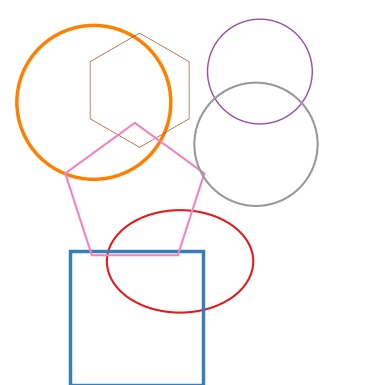[{"shape": "oval", "thickness": 1.5, "radius": 0.95, "center": [0.468, 0.321]}, {"shape": "square", "thickness": 2.5, "radius": 0.87, "center": [0.354, 0.174]}, {"shape": "circle", "thickness": 1, "radius": 0.68, "center": [0.675, 0.814]}, {"shape": "circle", "thickness": 2.5, "radius": 1.0, "center": [0.244, 0.734]}, {"shape": "hexagon", "thickness": 0.5, "radius": 0.74, "center": [0.363, 0.766]}, {"shape": "pentagon", "thickness": 1.5, "radius": 0.95, "center": [0.35, 0.491]}, {"shape": "circle", "thickness": 1.5, "radius": 0.8, "center": [0.665, 0.625]}]